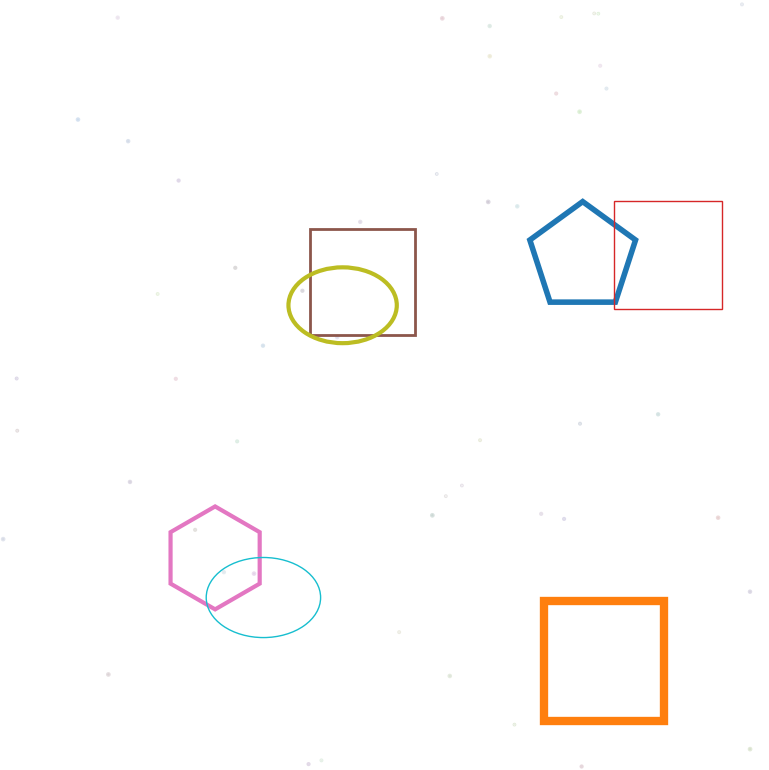[{"shape": "pentagon", "thickness": 2, "radius": 0.36, "center": [0.757, 0.666]}, {"shape": "square", "thickness": 3, "radius": 0.39, "center": [0.785, 0.141]}, {"shape": "square", "thickness": 0.5, "radius": 0.35, "center": [0.868, 0.669]}, {"shape": "square", "thickness": 1, "radius": 0.34, "center": [0.471, 0.634]}, {"shape": "hexagon", "thickness": 1.5, "radius": 0.33, "center": [0.279, 0.275]}, {"shape": "oval", "thickness": 1.5, "radius": 0.35, "center": [0.445, 0.604]}, {"shape": "oval", "thickness": 0.5, "radius": 0.37, "center": [0.342, 0.224]}]